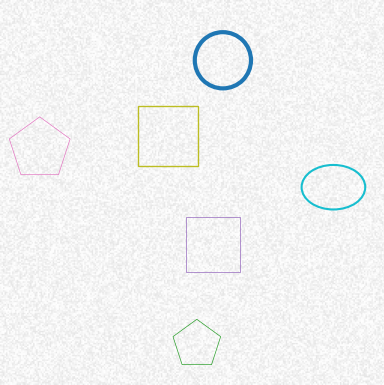[{"shape": "circle", "thickness": 3, "radius": 0.36, "center": [0.579, 0.843]}, {"shape": "pentagon", "thickness": 0.5, "radius": 0.33, "center": [0.511, 0.106]}, {"shape": "square", "thickness": 0.5, "radius": 0.35, "center": [0.553, 0.365]}, {"shape": "pentagon", "thickness": 0.5, "radius": 0.42, "center": [0.103, 0.613]}, {"shape": "square", "thickness": 1, "radius": 0.39, "center": [0.436, 0.646]}, {"shape": "oval", "thickness": 1.5, "radius": 0.41, "center": [0.866, 0.514]}]